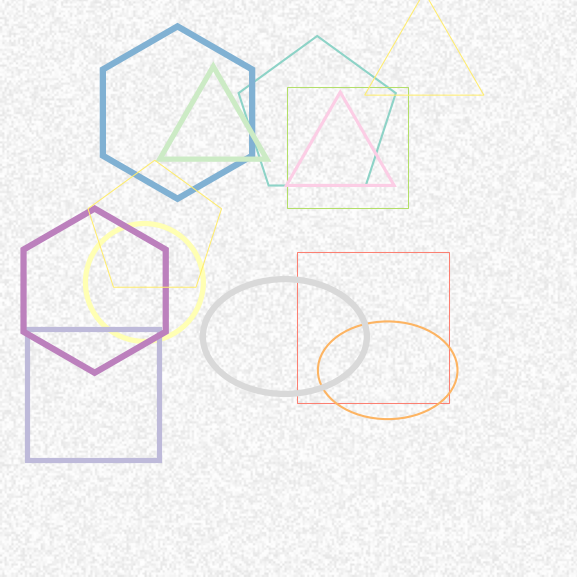[{"shape": "pentagon", "thickness": 1, "radius": 0.72, "center": [0.549, 0.794]}, {"shape": "circle", "thickness": 2.5, "radius": 0.51, "center": [0.25, 0.51]}, {"shape": "square", "thickness": 2.5, "radius": 0.57, "center": [0.161, 0.316]}, {"shape": "square", "thickness": 0.5, "radius": 0.66, "center": [0.646, 0.432]}, {"shape": "hexagon", "thickness": 3, "radius": 0.75, "center": [0.307, 0.804]}, {"shape": "oval", "thickness": 1, "radius": 0.6, "center": [0.671, 0.358]}, {"shape": "square", "thickness": 0.5, "radius": 0.52, "center": [0.602, 0.744]}, {"shape": "triangle", "thickness": 1.5, "radius": 0.54, "center": [0.589, 0.732]}, {"shape": "oval", "thickness": 3, "radius": 0.71, "center": [0.493, 0.416]}, {"shape": "hexagon", "thickness": 3, "radius": 0.71, "center": [0.164, 0.496]}, {"shape": "triangle", "thickness": 2.5, "radius": 0.54, "center": [0.369, 0.777]}, {"shape": "triangle", "thickness": 0.5, "radius": 0.6, "center": [0.735, 0.894]}, {"shape": "pentagon", "thickness": 0.5, "radius": 0.61, "center": [0.268, 0.6]}]